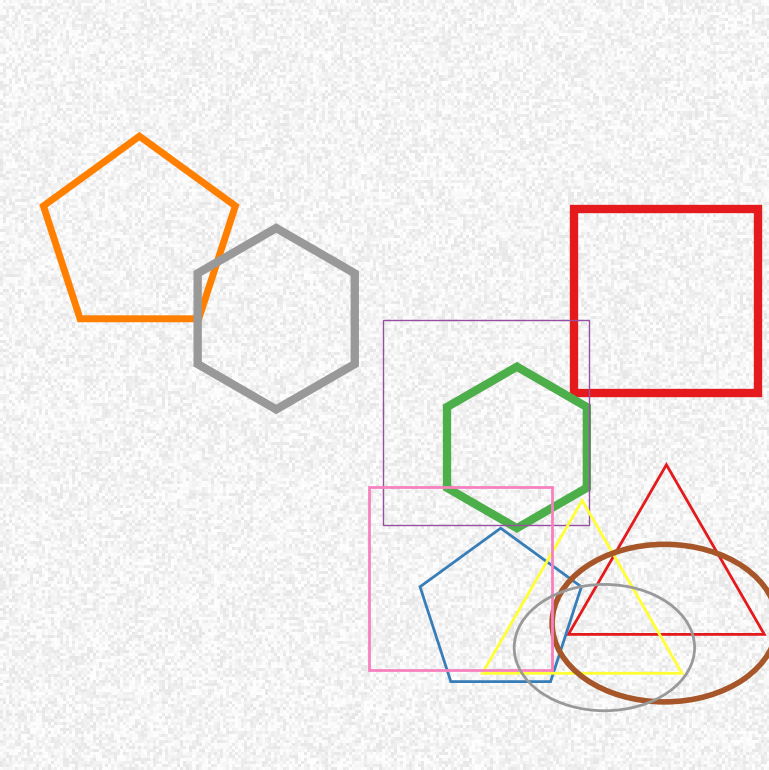[{"shape": "triangle", "thickness": 1, "radius": 0.73, "center": [0.865, 0.25]}, {"shape": "square", "thickness": 3, "radius": 0.6, "center": [0.865, 0.609]}, {"shape": "pentagon", "thickness": 1, "radius": 0.55, "center": [0.65, 0.204]}, {"shape": "hexagon", "thickness": 3, "radius": 0.52, "center": [0.671, 0.419]}, {"shape": "square", "thickness": 0.5, "radius": 0.67, "center": [0.631, 0.451]}, {"shape": "pentagon", "thickness": 2.5, "radius": 0.66, "center": [0.181, 0.692]}, {"shape": "triangle", "thickness": 1, "radius": 0.75, "center": [0.756, 0.2]}, {"shape": "oval", "thickness": 2, "radius": 0.73, "center": [0.863, 0.191]}, {"shape": "square", "thickness": 1, "radius": 0.59, "center": [0.599, 0.249]}, {"shape": "oval", "thickness": 1, "radius": 0.59, "center": [0.785, 0.159]}, {"shape": "hexagon", "thickness": 3, "radius": 0.59, "center": [0.359, 0.586]}]